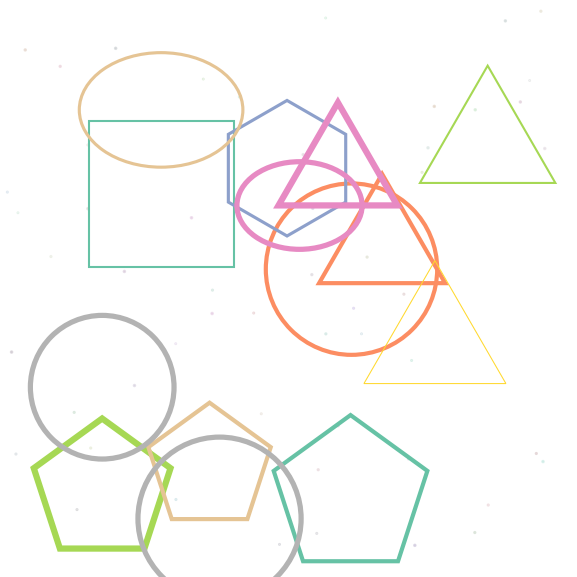[{"shape": "square", "thickness": 1, "radius": 0.63, "center": [0.28, 0.663]}, {"shape": "pentagon", "thickness": 2, "radius": 0.7, "center": [0.607, 0.14]}, {"shape": "triangle", "thickness": 2, "radius": 0.63, "center": [0.662, 0.572]}, {"shape": "circle", "thickness": 2, "radius": 0.74, "center": [0.609, 0.533]}, {"shape": "hexagon", "thickness": 1.5, "radius": 0.59, "center": [0.497, 0.708]}, {"shape": "oval", "thickness": 2.5, "radius": 0.54, "center": [0.519, 0.643]}, {"shape": "triangle", "thickness": 3, "radius": 0.59, "center": [0.585, 0.703]}, {"shape": "triangle", "thickness": 1, "radius": 0.68, "center": [0.844, 0.75]}, {"shape": "pentagon", "thickness": 3, "radius": 0.62, "center": [0.177, 0.15]}, {"shape": "triangle", "thickness": 0.5, "radius": 0.71, "center": [0.753, 0.406]}, {"shape": "oval", "thickness": 1.5, "radius": 0.71, "center": [0.279, 0.809]}, {"shape": "pentagon", "thickness": 2, "radius": 0.56, "center": [0.363, 0.19]}, {"shape": "circle", "thickness": 2.5, "radius": 0.62, "center": [0.177, 0.329]}, {"shape": "circle", "thickness": 2.5, "radius": 0.71, "center": [0.38, 0.101]}]